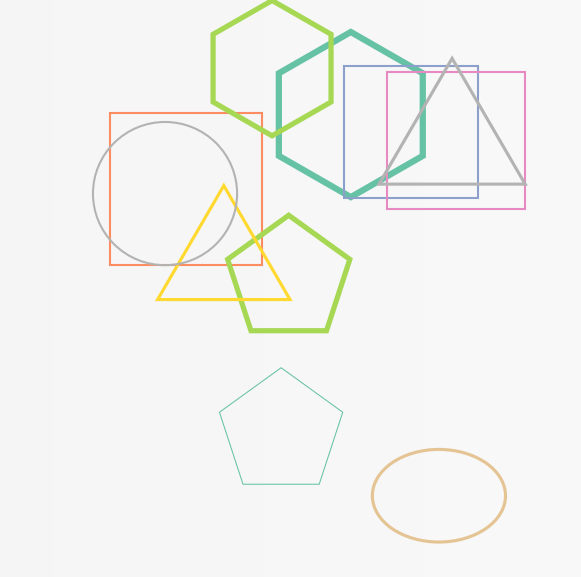[{"shape": "pentagon", "thickness": 0.5, "radius": 0.56, "center": [0.484, 0.251]}, {"shape": "hexagon", "thickness": 3, "radius": 0.71, "center": [0.604, 0.801]}, {"shape": "square", "thickness": 1, "radius": 0.65, "center": [0.32, 0.672]}, {"shape": "square", "thickness": 1, "radius": 0.57, "center": [0.707, 0.77]}, {"shape": "square", "thickness": 1, "radius": 0.59, "center": [0.785, 0.756]}, {"shape": "hexagon", "thickness": 2.5, "radius": 0.59, "center": [0.468, 0.881]}, {"shape": "pentagon", "thickness": 2.5, "radius": 0.55, "center": [0.497, 0.516]}, {"shape": "triangle", "thickness": 1.5, "radius": 0.66, "center": [0.385, 0.546]}, {"shape": "oval", "thickness": 1.5, "radius": 0.57, "center": [0.755, 0.141]}, {"shape": "circle", "thickness": 1, "radius": 0.62, "center": [0.284, 0.664]}, {"shape": "triangle", "thickness": 1.5, "radius": 0.73, "center": [0.778, 0.753]}]